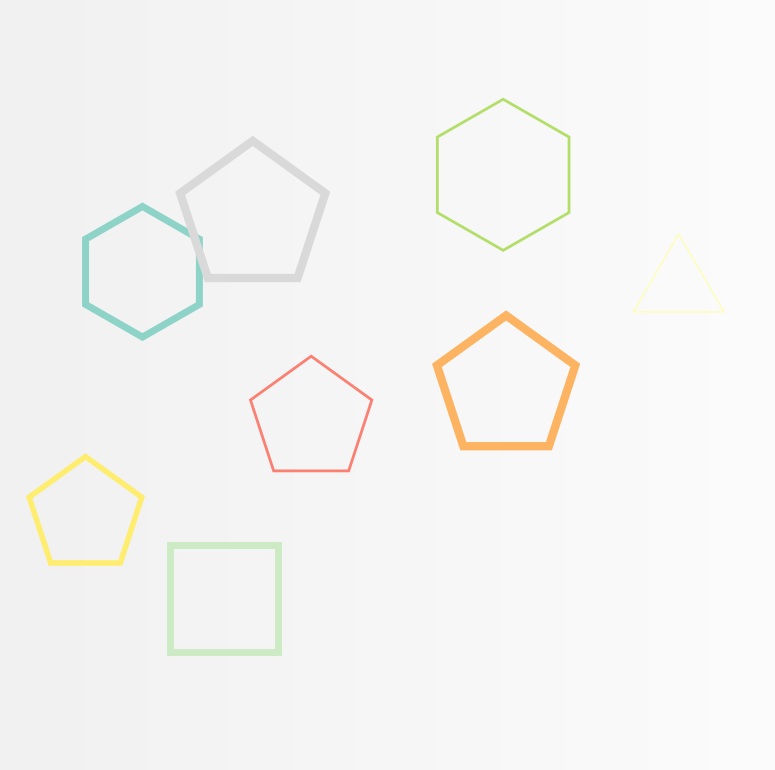[{"shape": "hexagon", "thickness": 2.5, "radius": 0.42, "center": [0.184, 0.647]}, {"shape": "triangle", "thickness": 0.5, "radius": 0.34, "center": [0.876, 0.629]}, {"shape": "pentagon", "thickness": 1, "radius": 0.41, "center": [0.402, 0.455]}, {"shape": "pentagon", "thickness": 3, "radius": 0.47, "center": [0.653, 0.496]}, {"shape": "hexagon", "thickness": 1, "radius": 0.49, "center": [0.649, 0.773]}, {"shape": "pentagon", "thickness": 3, "radius": 0.49, "center": [0.326, 0.719]}, {"shape": "square", "thickness": 2.5, "radius": 0.35, "center": [0.289, 0.222]}, {"shape": "pentagon", "thickness": 2, "radius": 0.38, "center": [0.11, 0.331]}]